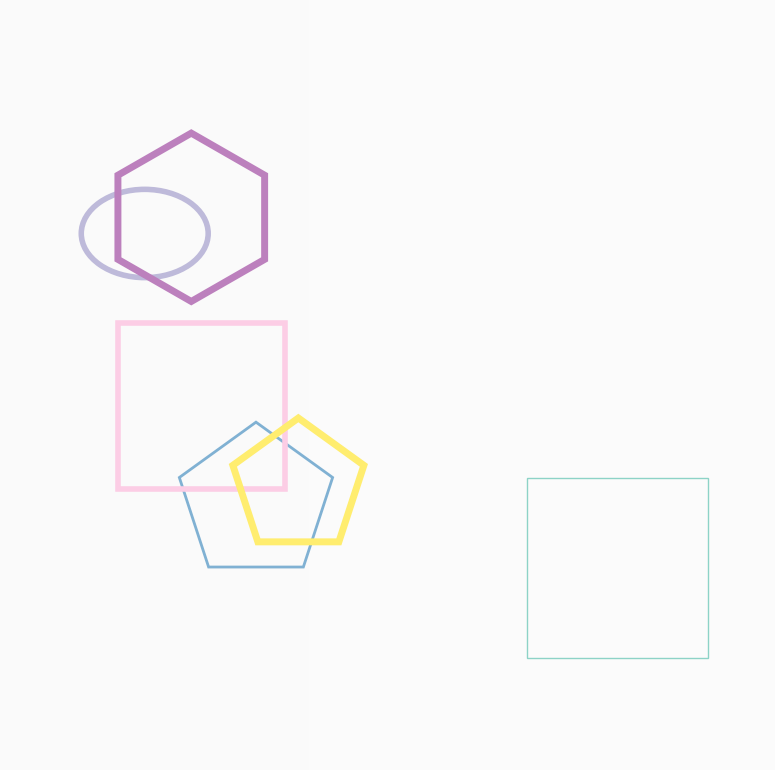[{"shape": "square", "thickness": 0.5, "radius": 0.58, "center": [0.797, 0.262]}, {"shape": "oval", "thickness": 2, "radius": 0.41, "center": [0.187, 0.697]}, {"shape": "pentagon", "thickness": 1, "radius": 0.52, "center": [0.33, 0.348]}, {"shape": "square", "thickness": 2, "radius": 0.54, "center": [0.26, 0.473]}, {"shape": "hexagon", "thickness": 2.5, "radius": 0.55, "center": [0.247, 0.718]}, {"shape": "pentagon", "thickness": 2.5, "radius": 0.44, "center": [0.385, 0.368]}]